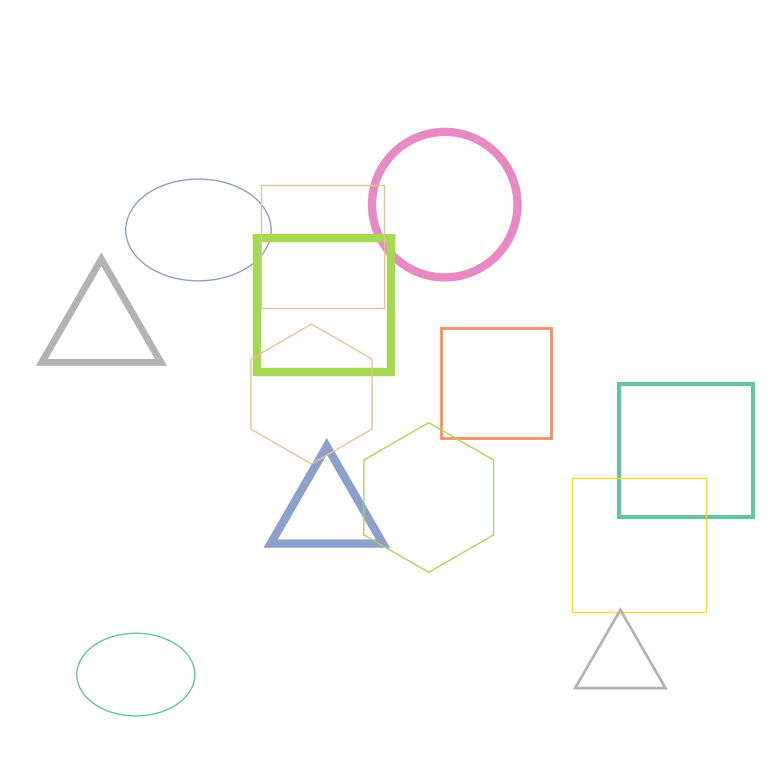[{"shape": "oval", "thickness": 0.5, "radius": 0.38, "center": [0.176, 0.124]}, {"shape": "square", "thickness": 1.5, "radius": 0.43, "center": [0.891, 0.415]}, {"shape": "square", "thickness": 1, "radius": 0.36, "center": [0.644, 0.503]}, {"shape": "oval", "thickness": 0.5, "radius": 0.47, "center": [0.258, 0.701]}, {"shape": "triangle", "thickness": 3, "radius": 0.42, "center": [0.424, 0.336]}, {"shape": "circle", "thickness": 3, "radius": 0.47, "center": [0.578, 0.734]}, {"shape": "square", "thickness": 3, "radius": 0.43, "center": [0.42, 0.604]}, {"shape": "hexagon", "thickness": 0.5, "radius": 0.49, "center": [0.557, 0.354]}, {"shape": "square", "thickness": 0.5, "radius": 0.44, "center": [0.83, 0.292]}, {"shape": "hexagon", "thickness": 0.5, "radius": 0.45, "center": [0.405, 0.488]}, {"shape": "square", "thickness": 0.5, "radius": 0.4, "center": [0.418, 0.68]}, {"shape": "triangle", "thickness": 1, "radius": 0.34, "center": [0.806, 0.14]}, {"shape": "triangle", "thickness": 2.5, "radius": 0.45, "center": [0.132, 0.574]}]